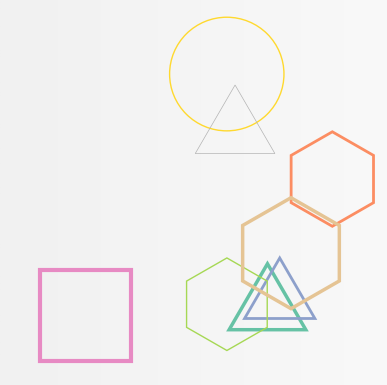[{"shape": "triangle", "thickness": 2.5, "radius": 0.57, "center": [0.69, 0.201]}, {"shape": "hexagon", "thickness": 2, "radius": 0.61, "center": [0.858, 0.535]}, {"shape": "triangle", "thickness": 2, "radius": 0.52, "center": [0.722, 0.225]}, {"shape": "square", "thickness": 3, "radius": 0.59, "center": [0.222, 0.18]}, {"shape": "hexagon", "thickness": 1, "radius": 0.6, "center": [0.586, 0.21]}, {"shape": "circle", "thickness": 1, "radius": 0.74, "center": [0.585, 0.808]}, {"shape": "hexagon", "thickness": 2.5, "radius": 0.72, "center": [0.751, 0.342]}, {"shape": "triangle", "thickness": 0.5, "radius": 0.59, "center": [0.607, 0.661]}]